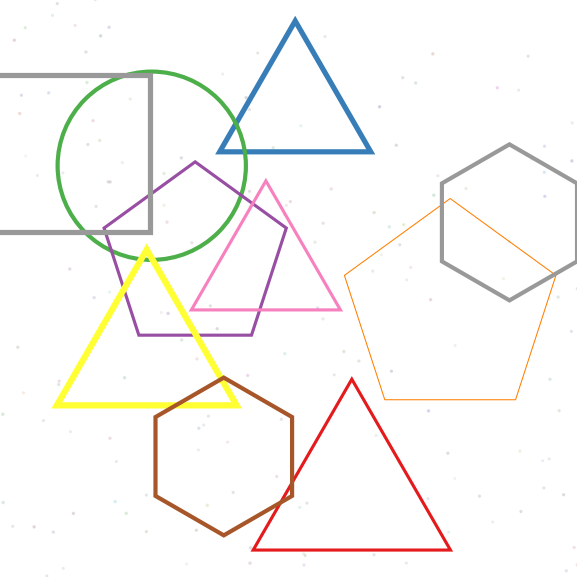[{"shape": "triangle", "thickness": 1.5, "radius": 0.99, "center": [0.609, 0.145]}, {"shape": "triangle", "thickness": 2.5, "radius": 0.76, "center": [0.511, 0.812]}, {"shape": "circle", "thickness": 2, "radius": 0.82, "center": [0.263, 0.712]}, {"shape": "pentagon", "thickness": 1.5, "radius": 0.83, "center": [0.338, 0.553]}, {"shape": "pentagon", "thickness": 0.5, "radius": 0.96, "center": [0.78, 0.463]}, {"shape": "triangle", "thickness": 3, "radius": 0.9, "center": [0.254, 0.387]}, {"shape": "hexagon", "thickness": 2, "radius": 0.68, "center": [0.388, 0.209]}, {"shape": "triangle", "thickness": 1.5, "radius": 0.74, "center": [0.46, 0.537]}, {"shape": "square", "thickness": 2.5, "radius": 0.68, "center": [0.123, 0.733]}, {"shape": "hexagon", "thickness": 2, "radius": 0.68, "center": [0.882, 0.614]}]